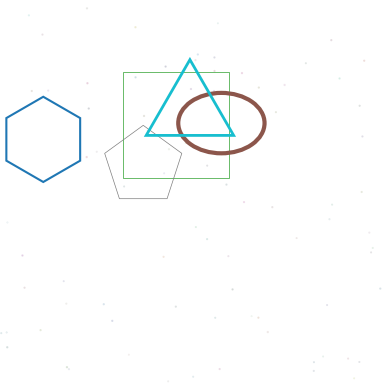[{"shape": "hexagon", "thickness": 1.5, "radius": 0.55, "center": [0.112, 0.638]}, {"shape": "square", "thickness": 0.5, "radius": 0.69, "center": [0.456, 0.674]}, {"shape": "oval", "thickness": 3, "radius": 0.56, "center": [0.575, 0.68]}, {"shape": "pentagon", "thickness": 0.5, "radius": 0.53, "center": [0.372, 0.569]}, {"shape": "triangle", "thickness": 2, "radius": 0.66, "center": [0.493, 0.714]}]